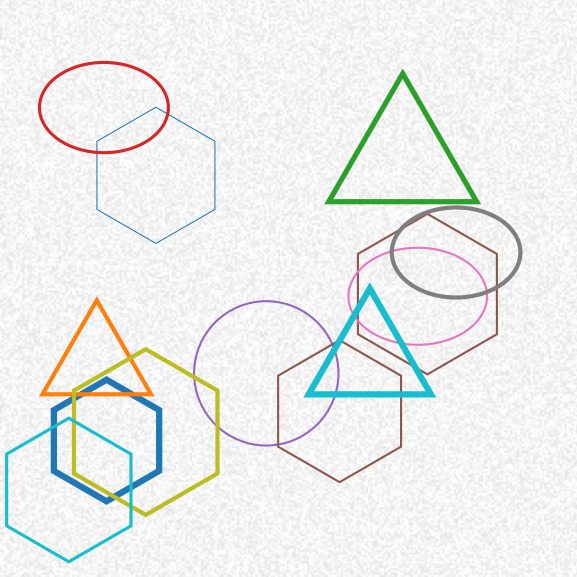[{"shape": "hexagon", "thickness": 0.5, "radius": 0.59, "center": [0.27, 0.696]}, {"shape": "hexagon", "thickness": 3, "radius": 0.53, "center": [0.184, 0.236]}, {"shape": "triangle", "thickness": 2, "radius": 0.54, "center": [0.168, 0.371]}, {"shape": "triangle", "thickness": 2.5, "radius": 0.74, "center": [0.697, 0.724]}, {"shape": "oval", "thickness": 1.5, "radius": 0.56, "center": [0.18, 0.813]}, {"shape": "circle", "thickness": 1, "radius": 0.62, "center": [0.461, 0.353]}, {"shape": "hexagon", "thickness": 1, "radius": 0.69, "center": [0.74, 0.49]}, {"shape": "hexagon", "thickness": 1, "radius": 0.61, "center": [0.588, 0.287]}, {"shape": "oval", "thickness": 1, "radius": 0.6, "center": [0.723, 0.486]}, {"shape": "oval", "thickness": 2, "radius": 0.56, "center": [0.79, 0.562]}, {"shape": "hexagon", "thickness": 2, "radius": 0.72, "center": [0.252, 0.251]}, {"shape": "hexagon", "thickness": 1.5, "radius": 0.62, "center": [0.119, 0.151]}, {"shape": "triangle", "thickness": 3, "radius": 0.61, "center": [0.64, 0.377]}]